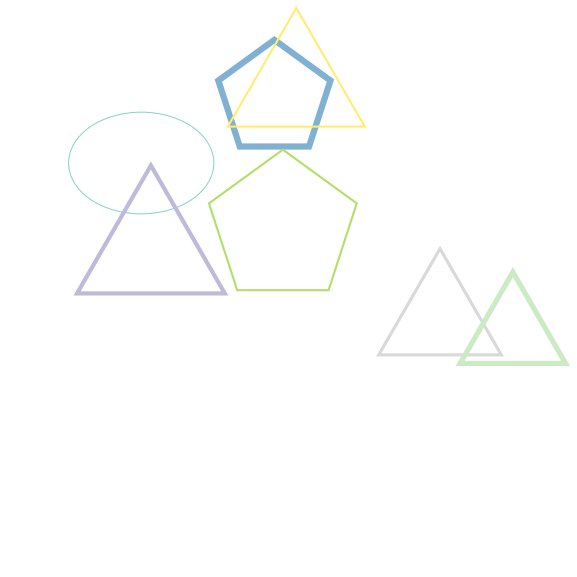[{"shape": "oval", "thickness": 0.5, "radius": 0.63, "center": [0.245, 0.717]}, {"shape": "triangle", "thickness": 2, "radius": 0.74, "center": [0.261, 0.565]}, {"shape": "pentagon", "thickness": 3, "radius": 0.51, "center": [0.475, 0.828]}, {"shape": "pentagon", "thickness": 1, "radius": 0.67, "center": [0.49, 0.605]}, {"shape": "triangle", "thickness": 1.5, "radius": 0.61, "center": [0.762, 0.446]}, {"shape": "triangle", "thickness": 2.5, "radius": 0.53, "center": [0.888, 0.423]}, {"shape": "triangle", "thickness": 1, "radius": 0.68, "center": [0.513, 0.848]}]